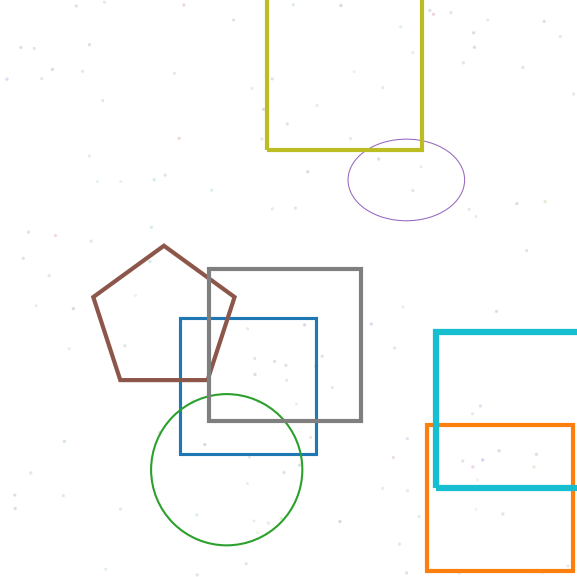[{"shape": "square", "thickness": 1.5, "radius": 0.59, "center": [0.429, 0.331]}, {"shape": "square", "thickness": 2, "radius": 0.63, "center": [0.866, 0.137]}, {"shape": "circle", "thickness": 1, "radius": 0.65, "center": [0.393, 0.186]}, {"shape": "oval", "thickness": 0.5, "radius": 0.5, "center": [0.704, 0.688]}, {"shape": "pentagon", "thickness": 2, "radius": 0.64, "center": [0.284, 0.445]}, {"shape": "square", "thickness": 2, "radius": 0.66, "center": [0.493, 0.402]}, {"shape": "square", "thickness": 2, "radius": 0.67, "center": [0.596, 0.874]}, {"shape": "square", "thickness": 3, "radius": 0.68, "center": [0.89, 0.289]}]